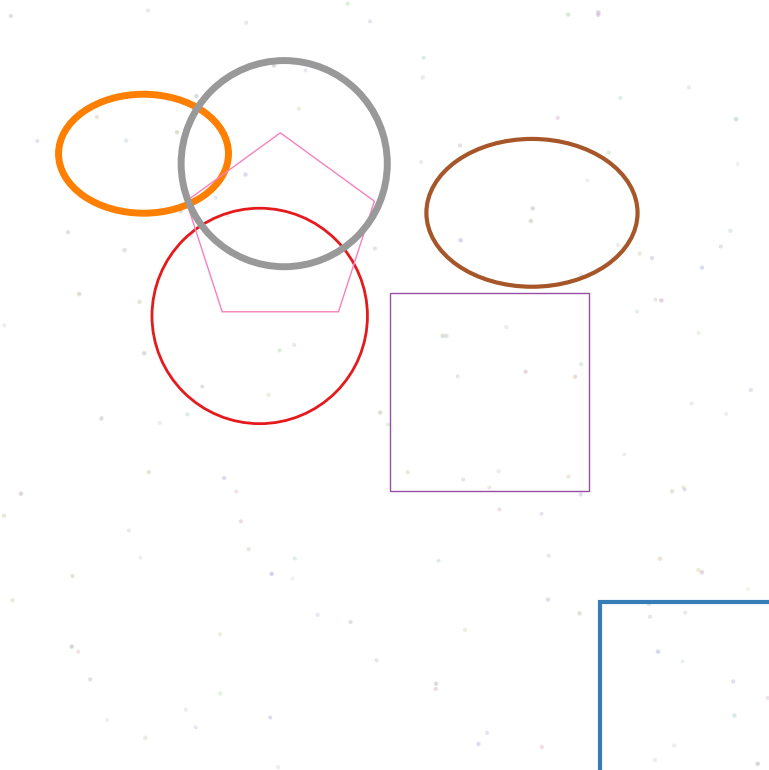[{"shape": "circle", "thickness": 1, "radius": 0.7, "center": [0.337, 0.59]}, {"shape": "square", "thickness": 1.5, "radius": 0.58, "center": [0.896, 0.101]}, {"shape": "square", "thickness": 0.5, "radius": 0.64, "center": [0.636, 0.491]}, {"shape": "oval", "thickness": 2.5, "radius": 0.55, "center": [0.186, 0.8]}, {"shape": "oval", "thickness": 1.5, "radius": 0.69, "center": [0.691, 0.724]}, {"shape": "pentagon", "thickness": 0.5, "radius": 0.64, "center": [0.364, 0.699]}, {"shape": "circle", "thickness": 2.5, "radius": 0.67, "center": [0.369, 0.787]}]